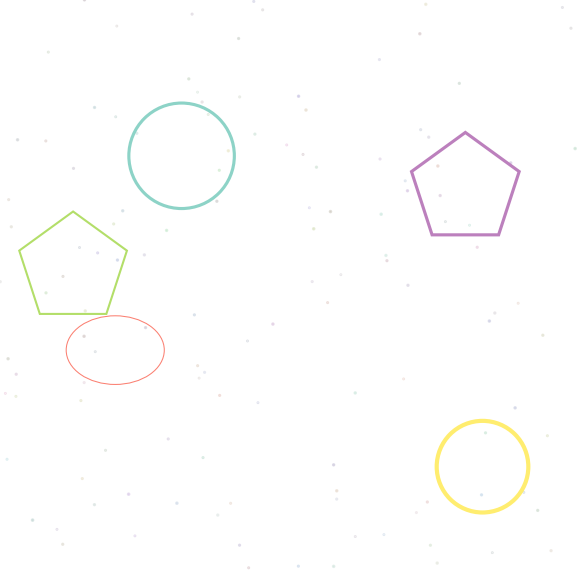[{"shape": "circle", "thickness": 1.5, "radius": 0.46, "center": [0.314, 0.729]}, {"shape": "oval", "thickness": 0.5, "radius": 0.42, "center": [0.2, 0.393]}, {"shape": "pentagon", "thickness": 1, "radius": 0.49, "center": [0.127, 0.535]}, {"shape": "pentagon", "thickness": 1.5, "radius": 0.49, "center": [0.806, 0.672]}, {"shape": "circle", "thickness": 2, "radius": 0.4, "center": [0.836, 0.191]}]